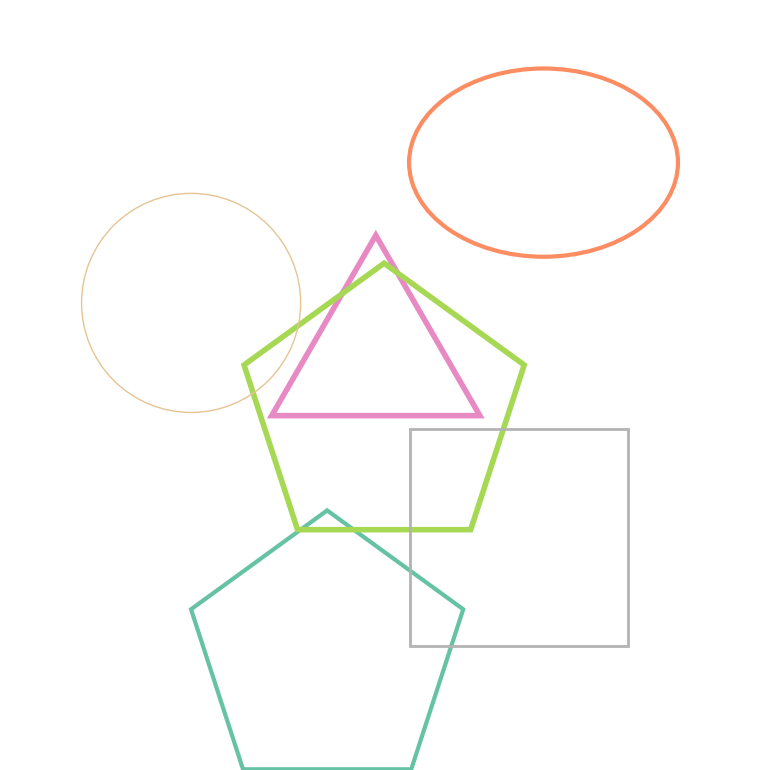[{"shape": "pentagon", "thickness": 1.5, "radius": 0.93, "center": [0.425, 0.151]}, {"shape": "oval", "thickness": 1.5, "radius": 0.87, "center": [0.706, 0.789]}, {"shape": "triangle", "thickness": 2, "radius": 0.78, "center": [0.488, 0.538]}, {"shape": "pentagon", "thickness": 2, "radius": 0.96, "center": [0.499, 0.467]}, {"shape": "circle", "thickness": 0.5, "radius": 0.71, "center": [0.248, 0.607]}, {"shape": "square", "thickness": 1, "radius": 0.71, "center": [0.674, 0.302]}]